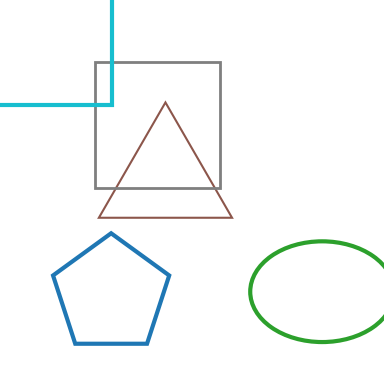[{"shape": "pentagon", "thickness": 3, "radius": 0.79, "center": [0.289, 0.235]}, {"shape": "oval", "thickness": 3, "radius": 0.93, "center": [0.837, 0.242]}, {"shape": "triangle", "thickness": 1.5, "radius": 1.0, "center": [0.43, 0.534]}, {"shape": "square", "thickness": 2, "radius": 0.81, "center": [0.409, 0.675]}, {"shape": "square", "thickness": 3, "radius": 0.77, "center": [0.136, 0.882]}]